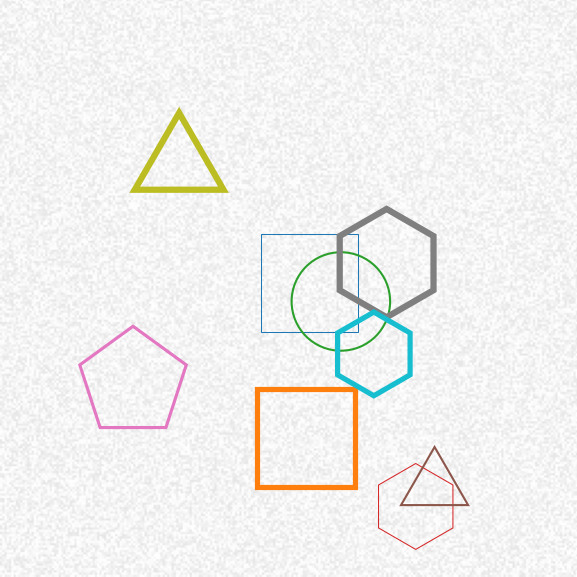[{"shape": "square", "thickness": 0.5, "radius": 0.42, "center": [0.535, 0.509]}, {"shape": "square", "thickness": 2.5, "radius": 0.42, "center": [0.53, 0.24]}, {"shape": "circle", "thickness": 1, "radius": 0.43, "center": [0.59, 0.477]}, {"shape": "hexagon", "thickness": 0.5, "radius": 0.37, "center": [0.72, 0.122]}, {"shape": "triangle", "thickness": 1, "radius": 0.34, "center": [0.753, 0.158]}, {"shape": "pentagon", "thickness": 1.5, "radius": 0.48, "center": [0.23, 0.337]}, {"shape": "hexagon", "thickness": 3, "radius": 0.47, "center": [0.669, 0.544]}, {"shape": "triangle", "thickness": 3, "radius": 0.44, "center": [0.31, 0.715]}, {"shape": "hexagon", "thickness": 2.5, "radius": 0.36, "center": [0.647, 0.386]}]